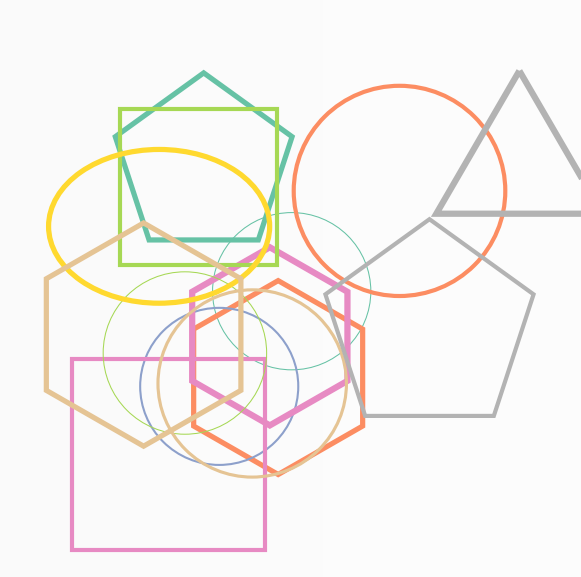[{"shape": "pentagon", "thickness": 2.5, "radius": 0.8, "center": [0.35, 0.713]}, {"shape": "circle", "thickness": 0.5, "radius": 0.68, "center": [0.502, 0.495]}, {"shape": "circle", "thickness": 2, "radius": 0.91, "center": [0.687, 0.669]}, {"shape": "hexagon", "thickness": 2.5, "radius": 0.84, "center": [0.479, 0.345]}, {"shape": "circle", "thickness": 1, "radius": 0.68, "center": [0.377, 0.33]}, {"shape": "hexagon", "thickness": 3, "radius": 0.77, "center": [0.464, 0.417]}, {"shape": "square", "thickness": 2, "radius": 0.83, "center": [0.29, 0.212]}, {"shape": "circle", "thickness": 0.5, "radius": 0.7, "center": [0.318, 0.388]}, {"shape": "square", "thickness": 2, "radius": 0.67, "center": [0.342, 0.675]}, {"shape": "oval", "thickness": 2.5, "radius": 0.95, "center": [0.274, 0.607]}, {"shape": "circle", "thickness": 1.5, "radius": 0.81, "center": [0.434, 0.335]}, {"shape": "hexagon", "thickness": 2.5, "radius": 0.97, "center": [0.247, 0.42]}, {"shape": "triangle", "thickness": 3, "radius": 0.82, "center": [0.894, 0.712]}, {"shape": "pentagon", "thickness": 2, "radius": 0.94, "center": [0.739, 0.431]}]